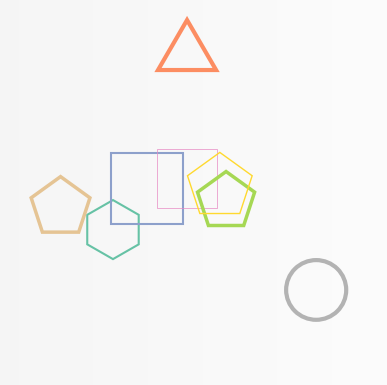[{"shape": "hexagon", "thickness": 1.5, "radius": 0.38, "center": [0.292, 0.404]}, {"shape": "triangle", "thickness": 3, "radius": 0.43, "center": [0.483, 0.861]}, {"shape": "square", "thickness": 1.5, "radius": 0.46, "center": [0.38, 0.511]}, {"shape": "square", "thickness": 0.5, "radius": 0.38, "center": [0.483, 0.537]}, {"shape": "pentagon", "thickness": 2.5, "radius": 0.39, "center": [0.583, 0.477]}, {"shape": "pentagon", "thickness": 1, "radius": 0.44, "center": [0.567, 0.516]}, {"shape": "pentagon", "thickness": 2.5, "radius": 0.4, "center": [0.156, 0.462]}, {"shape": "circle", "thickness": 3, "radius": 0.39, "center": [0.816, 0.247]}]